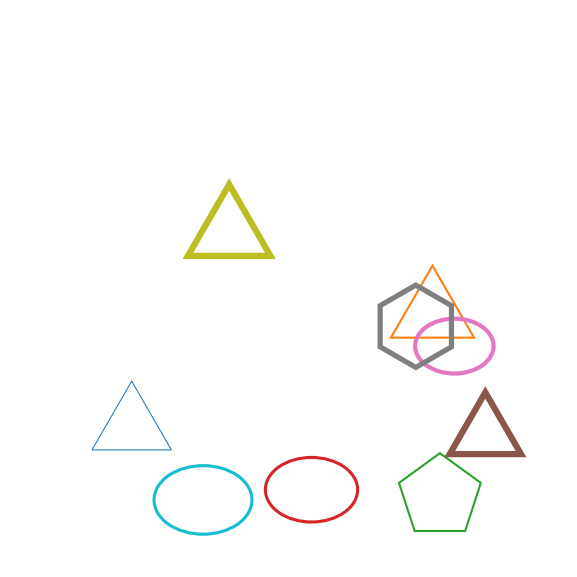[{"shape": "triangle", "thickness": 0.5, "radius": 0.4, "center": [0.228, 0.26]}, {"shape": "triangle", "thickness": 1, "radius": 0.42, "center": [0.749, 0.456]}, {"shape": "pentagon", "thickness": 1, "radius": 0.37, "center": [0.762, 0.14]}, {"shape": "oval", "thickness": 1.5, "radius": 0.4, "center": [0.539, 0.151]}, {"shape": "triangle", "thickness": 3, "radius": 0.36, "center": [0.84, 0.248]}, {"shape": "oval", "thickness": 2, "radius": 0.34, "center": [0.787, 0.4]}, {"shape": "hexagon", "thickness": 2.5, "radius": 0.36, "center": [0.72, 0.434]}, {"shape": "triangle", "thickness": 3, "radius": 0.41, "center": [0.397, 0.597]}, {"shape": "oval", "thickness": 1.5, "radius": 0.42, "center": [0.352, 0.133]}]